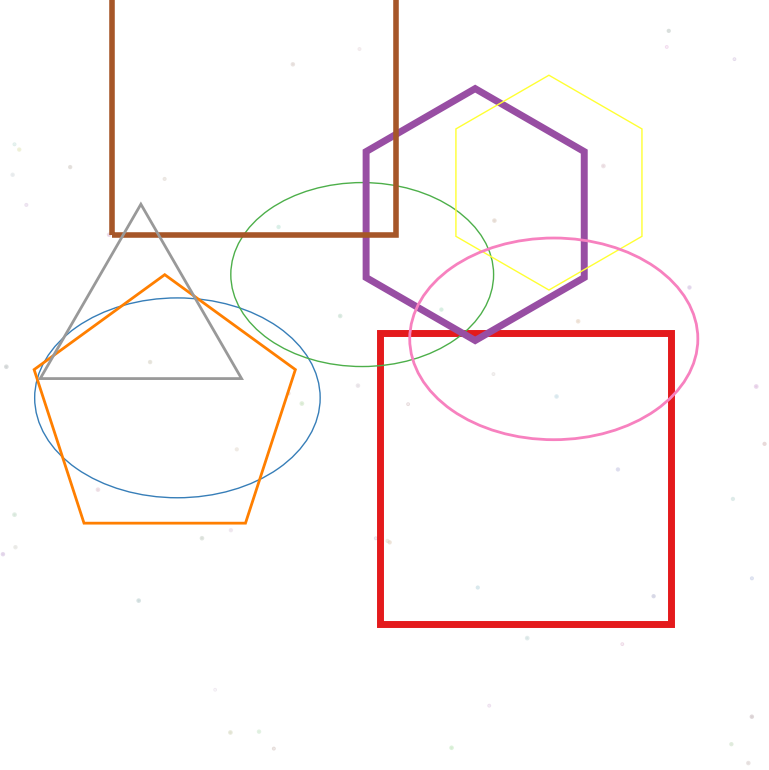[{"shape": "square", "thickness": 2.5, "radius": 0.95, "center": [0.683, 0.379]}, {"shape": "oval", "thickness": 0.5, "radius": 0.93, "center": [0.23, 0.483]}, {"shape": "oval", "thickness": 0.5, "radius": 0.85, "center": [0.47, 0.643]}, {"shape": "hexagon", "thickness": 2.5, "radius": 0.82, "center": [0.617, 0.721]}, {"shape": "pentagon", "thickness": 1, "radius": 0.89, "center": [0.214, 0.465]}, {"shape": "hexagon", "thickness": 0.5, "radius": 0.7, "center": [0.713, 0.763]}, {"shape": "square", "thickness": 2, "radius": 0.92, "center": [0.33, 0.88]}, {"shape": "oval", "thickness": 1, "radius": 0.94, "center": [0.719, 0.56]}, {"shape": "triangle", "thickness": 1, "radius": 0.75, "center": [0.183, 0.584]}]